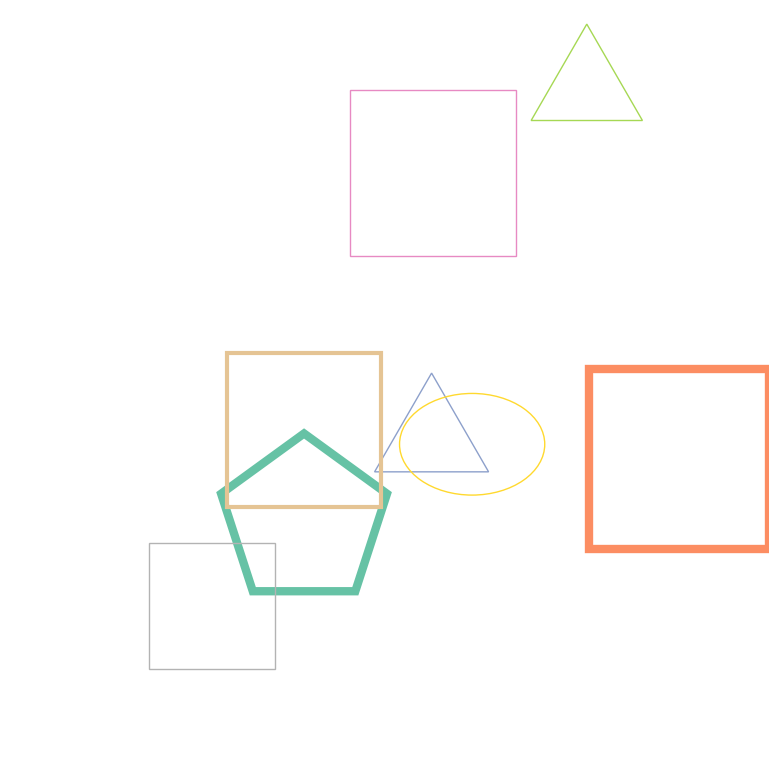[{"shape": "pentagon", "thickness": 3, "radius": 0.57, "center": [0.395, 0.324]}, {"shape": "square", "thickness": 3, "radius": 0.58, "center": [0.881, 0.404]}, {"shape": "triangle", "thickness": 0.5, "radius": 0.43, "center": [0.561, 0.43]}, {"shape": "square", "thickness": 0.5, "radius": 0.54, "center": [0.562, 0.776]}, {"shape": "triangle", "thickness": 0.5, "radius": 0.42, "center": [0.762, 0.885]}, {"shape": "oval", "thickness": 0.5, "radius": 0.47, "center": [0.613, 0.423]}, {"shape": "square", "thickness": 1.5, "radius": 0.5, "center": [0.395, 0.441]}, {"shape": "square", "thickness": 0.5, "radius": 0.41, "center": [0.275, 0.213]}]